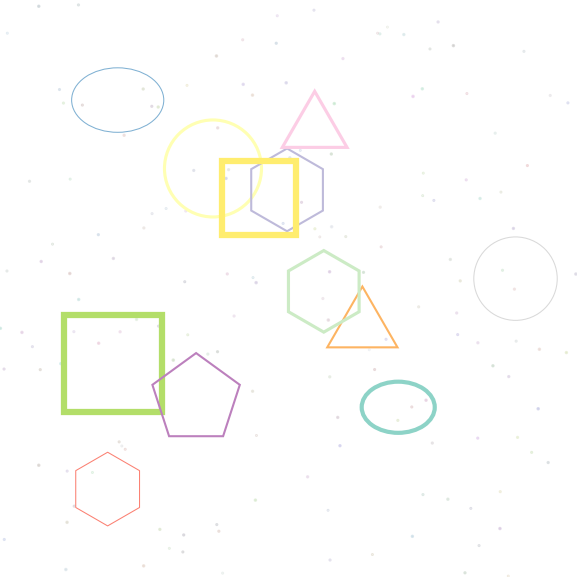[{"shape": "oval", "thickness": 2, "radius": 0.32, "center": [0.69, 0.294]}, {"shape": "circle", "thickness": 1.5, "radius": 0.42, "center": [0.369, 0.707]}, {"shape": "hexagon", "thickness": 1, "radius": 0.36, "center": [0.497, 0.67]}, {"shape": "hexagon", "thickness": 0.5, "radius": 0.32, "center": [0.186, 0.152]}, {"shape": "oval", "thickness": 0.5, "radius": 0.4, "center": [0.204, 0.826]}, {"shape": "triangle", "thickness": 1, "radius": 0.35, "center": [0.627, 0.433]}, {"shape": "square", "thickness": 3, "radius": 0.42, "center": [0.196, 0.37]}, {"shape": "triangle", "thickness": 1.5, "radius": 0.32, "center": [0.545, 0.776]}, {"shape": "circle", "thickness": 0.5, "radius": 0.36, "center": [0.893, 0.517]}, {"shape": "pentagon", "thickness": 1, "radius": 0.4, "center": [0.34, 0.308]}, {"shape": "hexagon", "thickness": 1.5, "radius": 0.35, "center": [0.561, 0.495]}, {"shape": "square", "thickness": 3, "radius": 0.32, "center": [0.449, 0.657]}]